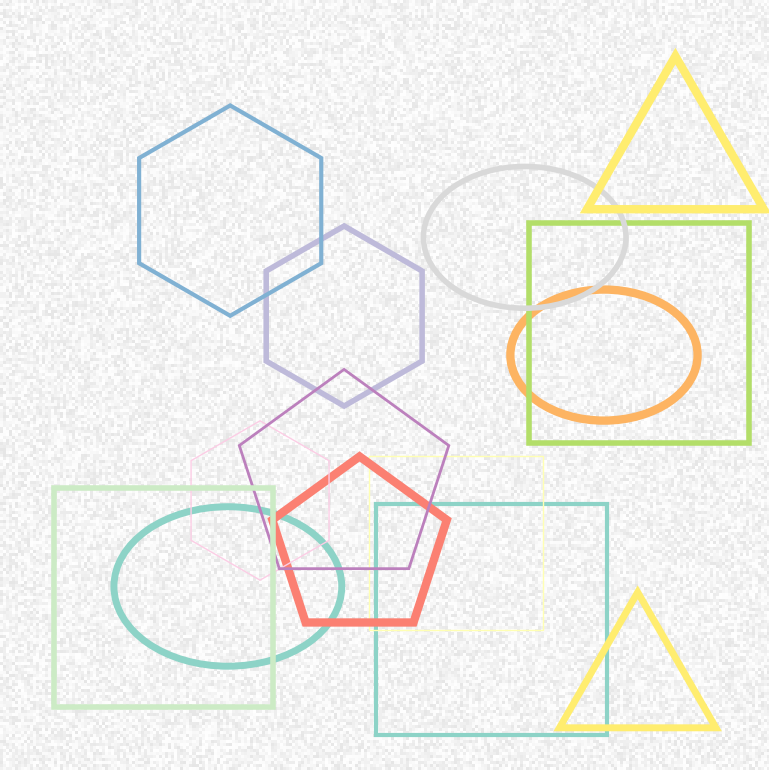[{"shape": "square", "thickness": 1.5, "radius": 0.75, "center": [0.639, 0.196]}, {"shape": "oval", "thickness": 2.5, "radius": 0.74, "center": [0.296, 0.238]}, {"shape": "square", "thickness": 0.5, "radius": 0.56, "center": [0.592, 0.295]}, {"shape": "hexagon", "thickness": 2, "radius": 0.58, "center": [0.447, 0.59]}, {"shape": "pentagon", "thickness": 3, "radius": 0.6, "center": [0.467, 0.288]}, {"shape": "hexagon", "thickness": 1.5, "radius": 0.68, "center": [0.299, 0.726]}, {"shape": "oval", "thickness": 3, "radius": 0.61, "center": [0.784, 0.539]}, {"shape": "square", "thickness": 2, "radius": 0.71, "center": [0.829, 0.567]}, {"shape": "hexagon", "thickness": 0.5, "radius": 0.52, "center": [0.338, 0.35]}, {"shape": "oval", "thickness": 2, "radius": 0.66, "center": [0.681, 0.692]}, {"shape": "pentagon", "thickness": 1, "radius": 0.72, "center": [0.447, 0.377]}, {"shape": "square", "thickness": 2, "radius": 0.71, "center": [0.212, 0.224]}, {"shape": "triangle", "thickness": 3, "radius": 0.66, "center": [0.877, 0.795]}, {"shape": "triangle", "thickness": 2.5, "radius": 0.59, "center": [0.828, 0.113]}]